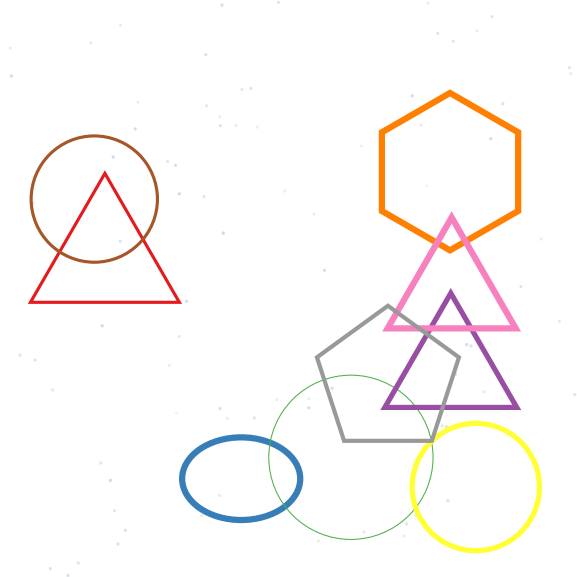[{"shape": "triangle", "thickness": 1.5, "radius": 0.74, "center": [0.182, 0.55]}, {"shape": "oval", "thickness": 3, "radius": 0.51, "center": [0.418, 0.17]}, {"shape": "circle", "thickness": 0.5, "radius": 0.71, "center": [0.608, 0.207]}, {"shape": "triangle", "thickness": 2.5, "radius": 0.66, "center": [0.781, 0.36]}, {"shape": "hexagon", "thickness": 3, "radius": 0.68, "center": [0.779, 0.702]}, {"shape": "circle", "thickness": 2.5, "radius": 0.55, "center": [0.824, 0.156]}, {"shape": "circle", "thickness": 1.5, "radius": 0.55, "center": [0.163, 0.654]}, {"shape": "triangle", "thickness": 3, "radius": 0.64, "center": [0.782, 0.495]}, {"shape": "pentagon", "thickness": 2, "radius": 0.65, "center": [0.672, 0.34]}]